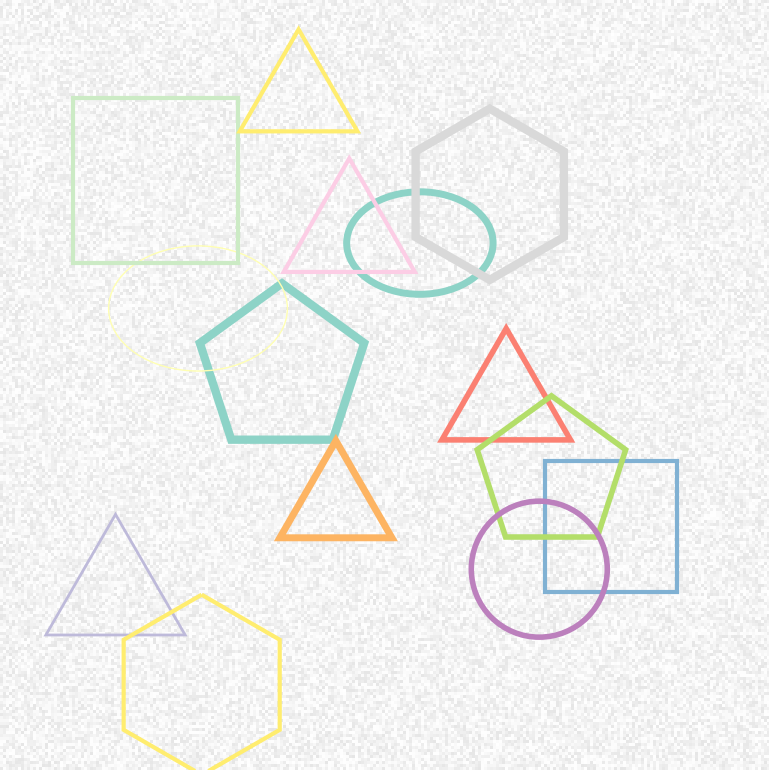[{"shape": "pentagon", "thickness": 3, "radius": 0.56, "center": [0.366, 0.52]}, {"shape": "oval", "thickness": 2.5, "radius": 0.48, "center": [0.545, 0.684]}, {"shape": "oval", "thickness": 0.5, "radius": 0.58, "center": [0.257, 0.599]}, {"shape": "triangle", "thickness": 1, "radius": 0.52, "center": [0.15, 0.228]}, {"shape": "triangle", "thickness": 2, "radius": 0.48, "center": [0.657, 0.477]}, {"shape": "square", "thickness": 1.5, "radius": 0.43, "center": [0.793, 0.316]}, {"shape": "triangle", "thickness": 2.5, "radius": 0.42, "center": [0.436, 0.344]}, {"shape": "pentagon", "thickness": 2, "radius": 0.51, "center": [0.716, 0.385]}, {"shape": "triangle", "thickness": 1.5, "radius": 0.49, "center": [0.454, 0.696]}, {"shape": "hexagon", "thickness": 3, "radius": 0.56, "center": [0.636, 0.748]}, {"shape": "circle", "thickness": 2, "radius": 0.44, "center": [0.7, 0.261]}, {"shape": "square", "thickness": 1.5, "radius": 0.53, "center": [0.202, 0.766]}, {"shape": "triangle", "thickness": 1.5, "radius": 0.44, "center": [0.388, 0.874]}, {"shape": "hexagon", "thickness": 1.5, "radius": 0.59, "center": [0.262, 0.111]}]